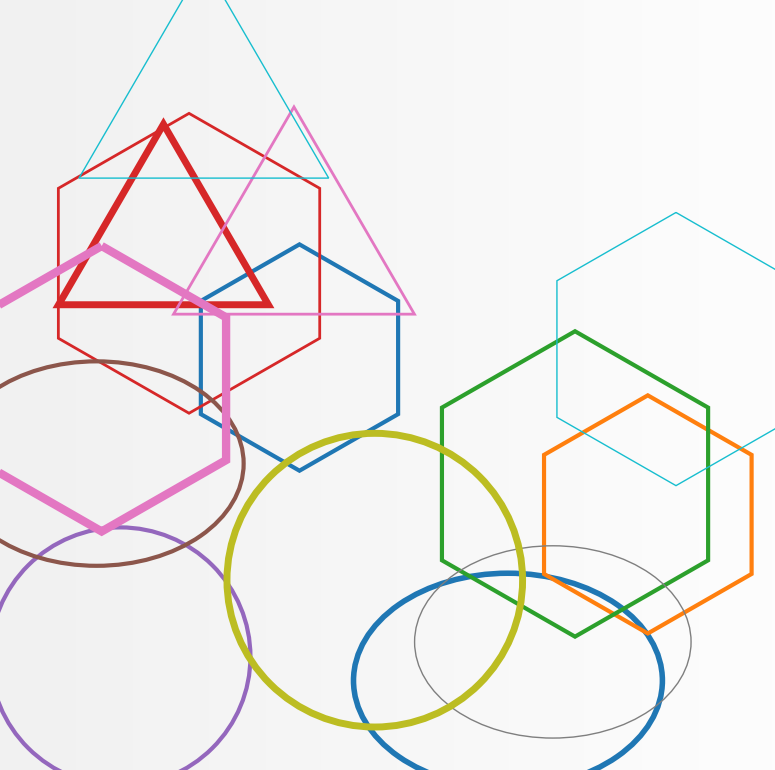[{"shape": "hexagon", "thickness": 1.5, "radius": 0.73, "center": [0.386, 0.536]}, {"shape": "oval", "thickness": 2, "radius": 1.0, "center": [0.655, 0.116]}, {"shape": "hexagon", "thickness": 1.5, "radius": 0.77, "center": [0.836, 0.332]}, {"shape": "hexagon", "thickness": 1.5, "radius": 0.99, "center": [0.742, 0.371]}, {"shape": "hexagon", "thickness": 1, "radius": 0.97, "center": [0.244, 0.658]}, {"shape": "triangle", "thickness": 2.5, "radius": 0.78, "center": [0.211, 0.682]}, {"shape": "circle", "thickness": 1.5, "radius": 0.84, "center": [0.155, 0.147]}, {"shape": "oval", "thickness": 1.5, "radius": 0.95, "center": [0.125, 0.398]}, {"shape": "hexagon", "thickness": 3, "radius": 0.93, "center": [0.131, 0.495]}, {"shape": "triangle", "thickness": 1, "radius": 0.9, "center": [0.379, 0.682]}, {"shape": "oval", "thickness": 0.5, "radius": 0.89, "center": [0.713, 0.166]}, {"shape": "circle", "thickness": 2.5, "radius": 0.95, "center": [0.484, 0.247]}, {"shape": "triangle", "thickness": 0.5, "radius": 0.93, "center": [0.263, 0.862]}, {"shape": "hexagon", "thickness": 0.5, "radius": 0.89, "center": [0.872, 0.547]}]